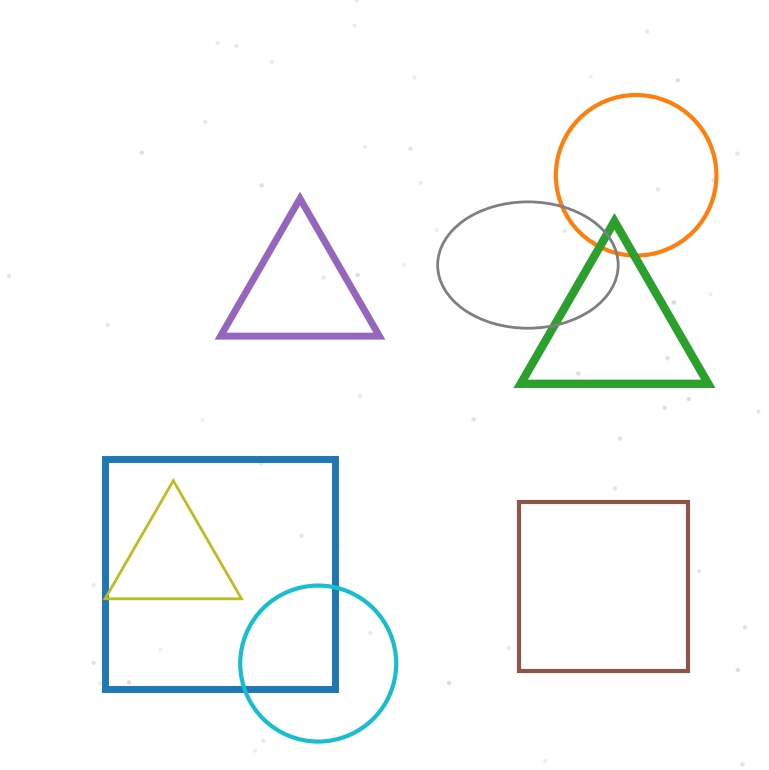[{"shape": "square", "thickness": 2.5, "radius": 0.75, "center": [0.286, 0.255]}, {"shape": "circle", "thickness": 1.5, "radius": 0.52, "center": [0.826, 0.772]}, {"shape": "triangle", "thickness": 3, "radius": 0.7, "center": [0.798, 0.572]}, {"shape": "triangle", "thickness": 2.5, "radius": 0.6, "center": [0.39, 0.623]}, {"shape": "square", "thickness": 1.5, "radius": 0.55, "center": [0.784, 0.238]}, {"shape": "oval", "thickness": 1, "radius": 0.59, "center": [0.686, 0.656]}, {"shape": "triangle", "thickness": 1, "radius": 0.51, "center": [0.225, 0.274]}, {"shape": "circle", "thickness": 1.5, "radius": 0.51, "center": [0.413, 0.138]}]